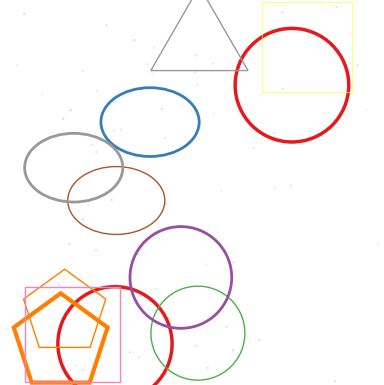[{"shape": "circle", "thickness": 2.5, "radius": 0.74, "center": [0.758, 0.779]}, {"shape": "circle", "thickness": 2.5, "radius": 0.74, "center": [0.299, 0.107]}, {"shape": "oval", "thickness": 2, "radius": 0.64, "center": [0.39, 0.683]}, {"shape": "circle", "thickness": 1, "radius": 0.61, "center": [0.514, 0.135]}, {"shape": "circle", "thickness": 2, "radius": 0.66, "center": [0.47, 0.279]}, {"shape": "pentagon", "thickness": 1, "radius": 0.56, "center": [0.168, 0.188]}, {"shape": "pentagon", "thickness": 3, "radius": 0.64, "center": [0.158, 0.11]}, {"shape": "square", "thickness": 0.5, "radius": 0.58, "center": [0.797, 0.877]}, {"shape": "oval", "thickness": 1, "radius": 0.63, "center": [0.302, 0.479]}, {"shape": "square", "thickness": 1, "radius": 0.62, "center": [0.189, 0.131]}, {"shape": "oval", "thickness": 2, "radius": 0.64, "center": [0.191, 0.564]}, {"shape": "triangle", "thickness": 1, "radius": 0.73, "center": [0.518, 0.89]}]